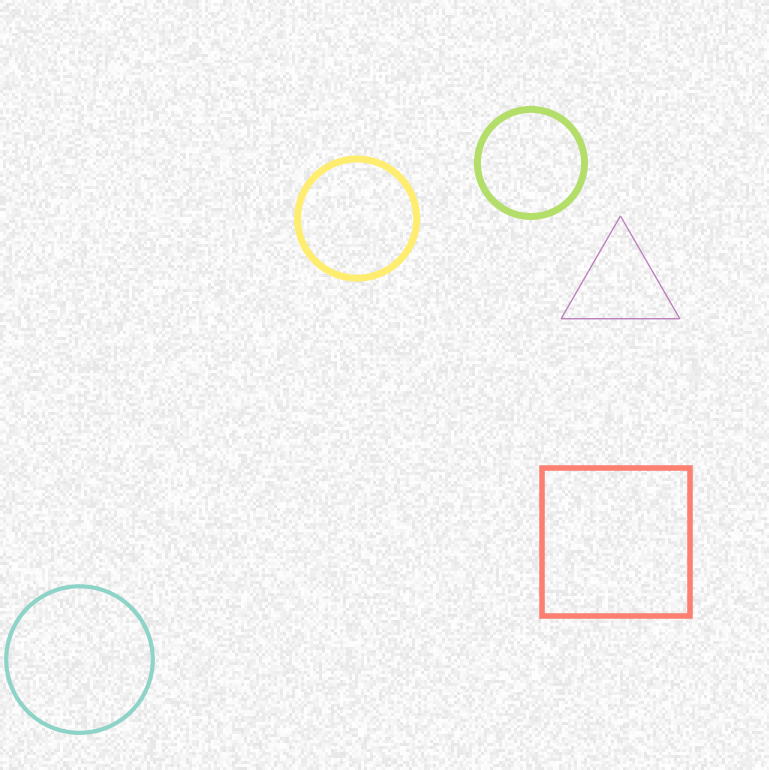[{"shape": "circle", "thickness": 1.5, "radius": 0.48, "center": [0.103, 0.143]}, {"shape": "square", "thickness": 2, "radius": 0.48, "center": [0.8, 0.296]}, {"shape": "circle", "thickness": 2.5, "radius": 0.35, "center": [0.69, 0.788]}, {"shape": "triangle", "thickness": 0.5, "radius": 0.44, "center": [0.806, 0.631]}, {"shape": "circle", "thickness": 2.5, "radius": 0.39, "center": [0.464, 0.716]}]